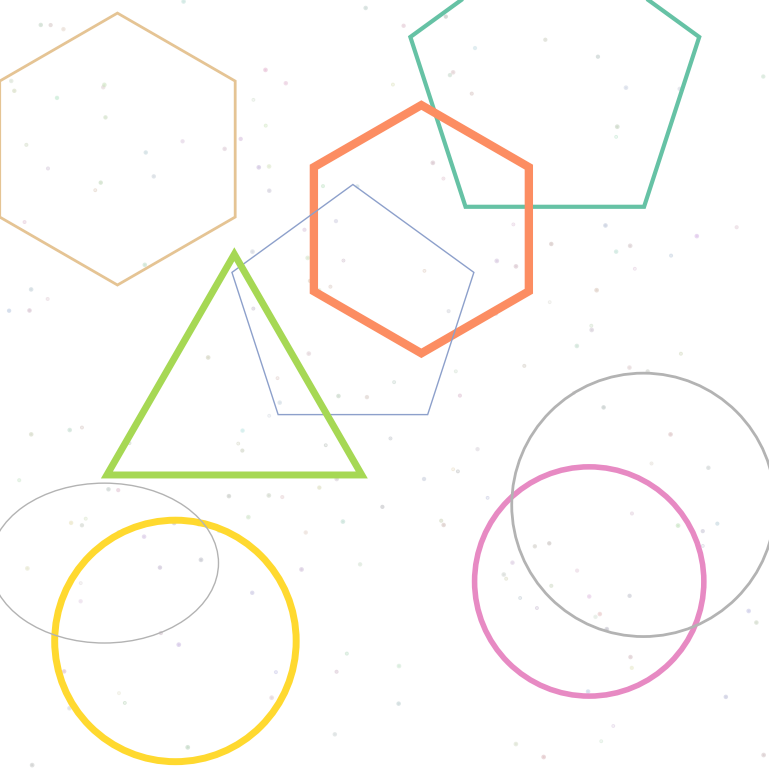[{"shape": "pentagon", "thickness": 1.5, "radius": 0.99, "center": [0.721, 0.891]}, {"shape": "hexagon", "thickness": 3, "radius": 0.81, "center": [0.547, 0.702]}, {"shape": "pentagon", "thickness": 0.5, "radius": 0.83, "center": [0.458, 0.595]}, {"shape": "circle", "thickness": 2, "radius": 0.74, "center": [0.765, 0.245]}, {"shape": "triangle", "thickness": 2.5, "radius": 0.96, "center": [0.304, 0.479]}, {"shape": "circle", "thickness": 2.5, "radius": 0.78, "center": [0.228, 0.168]}, {"shape": "hexagon", "thickness": 1, "radius": 0.88, "center": [0.153, 0.806]}, {"shape": "oval", "thickness": 0.5, "radius": 0.74, "center": [0.135, 0.269]}, {"shape": "circle", "thickness": 1, "radius": 0.86, "center": [0.836, 0.344]}]